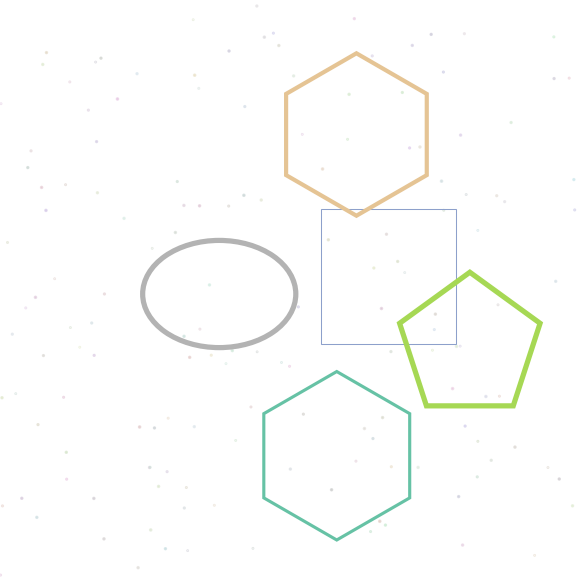[{"shape": "hexagon", "thickness": 1.5, "radius": 0.73, "center": [0.583, 0.21]}, {"shape": "square", "thickness": 0.5, "radius": 0.59, "center": [0.673, 0.521]}, {"shape": "pentagon", "thickness": 2.5, "radius": 0.64, "center": [0.814, 0.4]}, {"shape": "hexagon", "thickness": 2, "radius": 0.7, "center": [0.617, 0.766]}, {"shape": "oval", "thickness": 2.5, "radius": 0.66, "center": [0.38, 0.49]}]